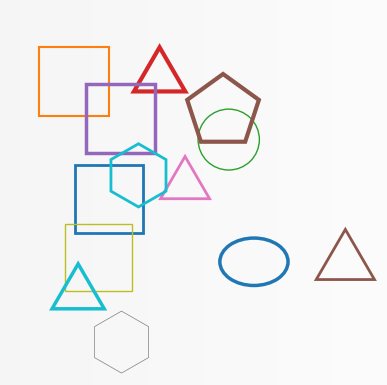[{"shape": "oval", "thickness": 2.5, "radius": 0.44, "center": [0.655, 0.32]}, {"shape": "square", "thickness": 2, "radius": 0.44, "center": [0.281, 0.482]}, {"shape": "square", "thickness": 1.5, "radius": 0.45, "center": [0.192, 0.789]}, {"shape": "circle", "thickness": 1, "radius": 0.4, "center": [0.59, 0.637]}, {"shape": "triangle", "thickness": 3, "radius": 0.38, "center": [0.412, 0.801]}, {"shape": "square", "thickness": 2.5, "radius": 0.45, "center": [0.312, 0.691]}, {"shape": "pentagon", "thickness": 3, "radius": 0.49, "center": [0.576, 0.711]}, {"shape": "triangle", "thickness": 2, "radius": 0.43, "center": [0.891, 0.317]}, {"shape": "triangle", "thickness": 2, "radius": 0.37, "center": [0.478, 0.52]}, {"shape": "hexagon", "thickness": 0.5, "radius": 0.4, "center": [0.314, 0.111]}, {"shape": "square", "thickness": 1, "radius": 0.43, "center": [0.253, 0.331]}, {"shape": "hexagon", "thickness": 2, "radius": 0.41, "center": [0.357, 0.545]}, {"shape": "triangle", "thickness": 2.5, "radius": 0.39, "center": [0.202, 0.237]}]